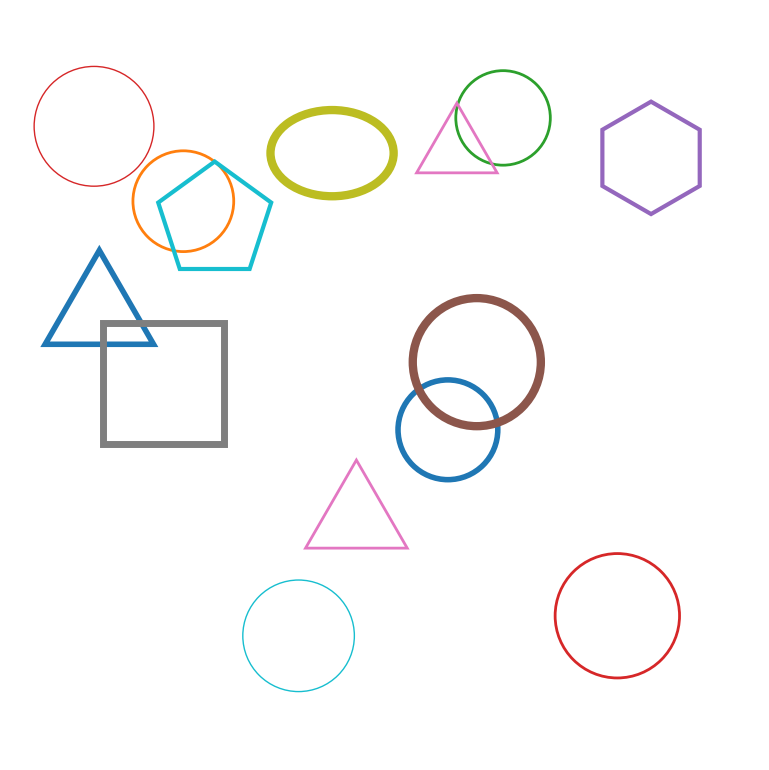[{"shape": "triangle", "thickness": 2, "radius": 0.41, "center": [0.129, 0.594]}, {"shape": "circle", "thickness": 2, "radius": 0.32, "center": [0.582, 0.442]}, {"shape": "circle", "thickness": 1, "radius": 0.33, "center": [0.238, 0.739]}, {"shape": "circle", "thickness": 1, "radius": 0.31, "center": [0.653, 0.847]}, {"shape": "circle", "thickness": 0.5, "radius": 0.39, "center": [0.122, 0.836]}, {"shape": "circle", "thickness": 1, "radius": 0.4, "center": [0.802, 0.2]}, {"shape": "hexagon", "thickness": 1.5, "radius": 0.36, "center": [0.846, 0.795]}, {"shape": "circle", "thickness": 3, "radius": 0.42, "center": [0.619, 0.53]}, {"shape": "triangle", "thickness": 1, "radius": 0.3, "center": [0.593, 0.806]}, {"shape": "triangle", "thickness": 1, "radius": 0.38, "center": [0.463, 0.326]}, {"shape": "square", "thickness": 2.5, "radius": 0.39, "center": [0.213, 0.502]}, {"shape": "oval", "thickness": 3, "radius": 0.4, "center": [0.431, 0.801]}, {"shape": "circle", "thickness": 0.5, "radius": 0.36, "center": [0.388, 0.174]}, {"shape": "pentagon", "thickness": 1.5, "radius": 0.39, "center": [0.279, 0.713]}]